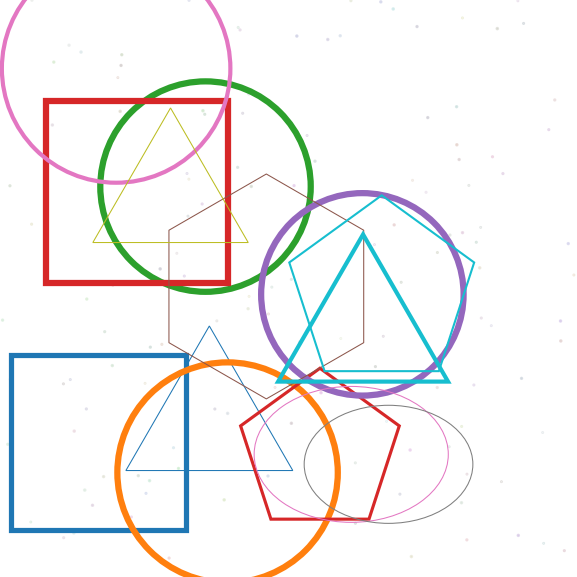[{"shape": "square", "thickness": 2.5, "radius": 0.76, "center": [0.17, 0.233]}, {"shape": "triangle", "thickness": 0.5, "radius": 0.83, "center": [0.362, 0.268]}, {"shape": "circle", "thickness": 3, "radius": 0.95, "center": [0.394, 0.181]}, {"shape": "circle", "thickness": 3, "radius": 0.91, "center": [0.356, 0.676]}, {"shape": "square", "thickness": 3, "radius": 0.79, "center": [0.238, 0.667]}, {"shape": "pentagon", "thickness": 1.5, "radius": 0.72, "center": [0.554, 0.217]}, {"shape": "circle", "thickness": 3, "radius": 0.88, "center": [0.627, 0.489]}, {"shape": "hexagon", "thickness": 0.5, "radius": 0.97, "center": [0.461, 0.503]}, {"shape": "oval", "thickness": 0.5, "radius": 0.84, "center": [0.608, 0.212]}, {"shape": "circle", "thickness": 2, "radius": 0.99, "center": [0.201, 0.881]}, {"shape": "oval", "thickness": 0.5, "radius": 0.73, "center": [0.673, 0.195]}, {"shape": "triangle", "thickness": 0.5, "radius": 0.78, "center": [0.295, 0.657]}, {"shape": "triangle", "thickness": 2, "radius": 0.85, "center": [0.629, 0.423]}, {"shape": "pentagon", "thickness": 1, "radius": 0.84, "center": [0.661, 0.493]}]